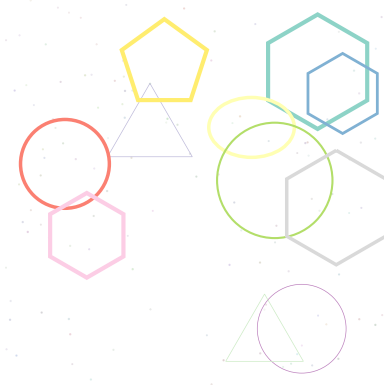[{"shape": "hexagon", "thickness": 3, "radius": 0.74, "center": [0.825, 0.814]}, {"shape": "oval", "thickness": 2.5, "radius": 0.56, "center": [0.653, 0.669]}, {"shape": "triangle", "thickness": 0.5, "radius": 0.64, "center": [0.389, 0.656]}, {"shape": "circle", "thickness": 2.5, "radius": 0.58, "center": [0.169, 0.574]}, {"shape": "hexagon", "thickness": 2, "radius": 0.52, "center": [0.89, 0.757]}, {"shape": "circle", "thickness": 1.5, "radius": 0.75, "center": [0.714, 0.531]}, {"shape": "hexagon", "thickness": 3, "radius": 0.55, "center": [0.225, 0.389]}, {"shape": "hexagon", "thickness": 2.5, "radius": 0.74, "center": [0.873, 0.461]}, {"shape": "circle", "thickness": 0.5, "radius": 0.58, "center": [0.784, 0.146]}, {"shape": "triangle", "thickness": 0.5, "radius": 0.58, "center": [0.687, 0.12]}, {"shape": "pentagon", "thickness": 3, "radius": 0.58, "center": [0.427, 0.834]}]